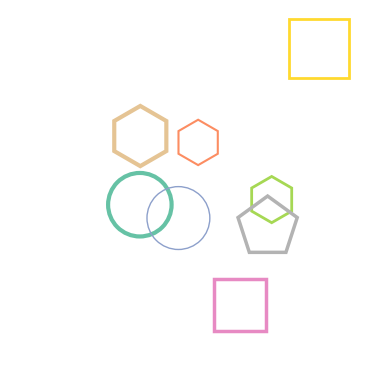[{"shape": "circle", "thickness": 3, "radius": 0.41, "center": [0.363, 0.468]}, {"shape": "hexagon", "thickness": 1.5, "radius": 0.29, "center": [0.515, 0.63]}, {"shape": "circle", "thickness": 1, "radius": 0.41, "center": [0.463, 0.434]}, {"shape": "square", "thickness": 2.5, "radius": 0.34, "center": [0.623, 0.209]}, {"shape": "hexagon", "thickness": 2, "radius": 0.3, "center": [0.706, 0.482]}, {"shape": "square", "thickness": 2, "radius": 0.38, "center": [0.829, 0.875]}, {"shape": "hexagon", "thickness": 3, "radius": 0.39, "center": [0.364, 0.647]}, {"shape": "pentagon", "thickness": 2.5, "radius": 0.4, "center": [0.695, 0.41]}]